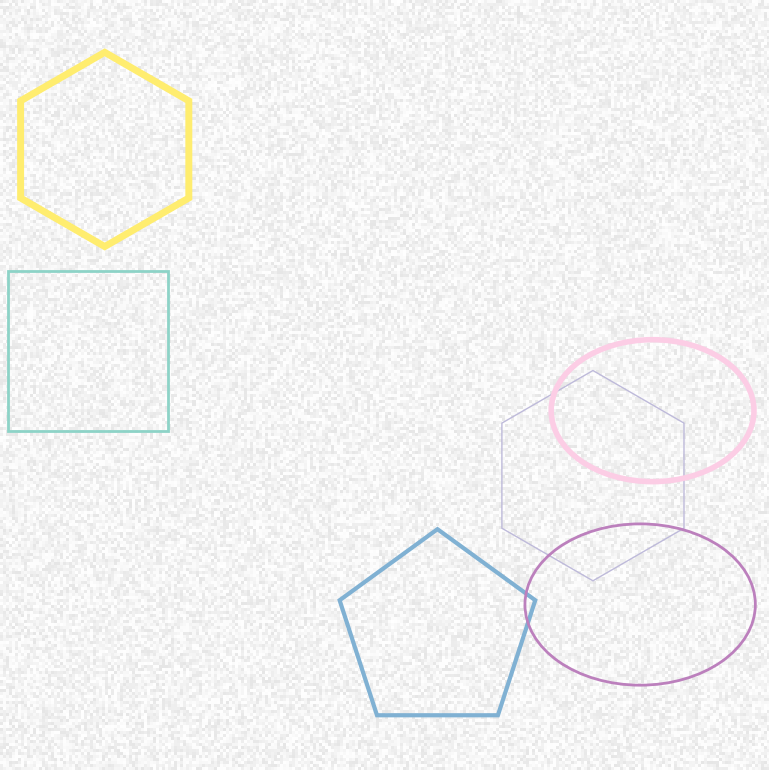[{"shape": "square", "thickness": 1, "radius": 0.52, "center": [0.114, 0.545]}, {"shape": "hexagon", "thickness": 0.5, "radius": 0.68, "center": [0.77, 0.382]}, {"shape": "pentagon", "thickness": 1.5, "radius": 0.67, "center": [0.568, 0.179]}, {"shape": "oval", "thickness": 2, "radius": 0.66, "center": [0.847, 0.467]}, {"shape": "oval", "thickness": 1, "radius": 0.75, "center": [0.831, 0.215]}, {"shape": "hexagon", "thickness": 2.5, "radius": 0.63, "center": [0.136, 0.806]}]